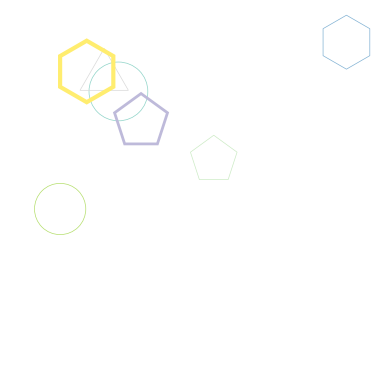[{"shape": "circle", "thickness": 0.5, "radius": 0.38, "center": [0.308, 0.763]}, {"shape": "pentagon", "thickness": 2, "radius": 0.36, "center": [0.366, 0.685]}, {"shape": "hexagon", "thickness": 0.5, "radius": 0.35, "center": [0.9, 0.89]}, {"shape": "circle", "thickness": 0.5, "radius": 0.33, "center": [0.156, 0.457]}, {"shape": "triangle", "thickness": 0.5, "radius": 0.36, "center": [0.271, 0.802]}, {"shape": "pentagon", "thickness": 0.5, "radius": 0.32, "center": [0.555, 0.585]}, {"shape": "hexagon", "thickness": 3, "radius": 0.4, "center": [0.225, 0.814]}]